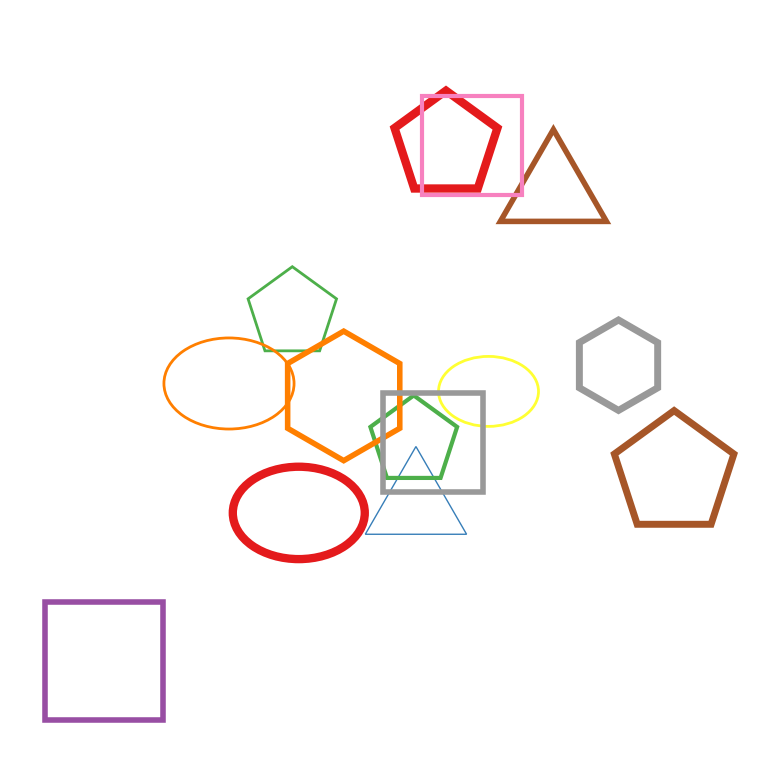[{"shape": "pentagon", "thickness": 3, "radius": 0.35, "center": [0.579, 0.812]}, {"shape": "oval", "thickness": 3, "radius": 0.43, "center": [0.388, 0.334]}, {"shape": "triangle", "thickness": 0.5, "radius": 0.38, "center": [0.54, 0.344]}, {"shape": "pentagon", "thickness": 1.5, "radius": 0.3, "center": [0.537, 0.427]}, {"shape": "pentagon", "thickness": 1, "radius": 0.3, "center": [0.38, 0.593]}, {"shape": "square", "thickness": 2, "radius": 0.38, "center": [0.135, 0.142]}, {"shape": "oval", "thickness": 1, "radius": 0.42, "center": [0.297, 0.502]}, {"shape": "hexagon", "thickness": 2, "radius": 0.42, "center": [0.446, 0.486]}, {"shape": "oval", "thickness": 1, "radius": 0.32, "center": [0.634, 0.492]}, {"shape": "triangle", "thickness": 2, "radius": 0.4, "center": [0.719, 0.752]}, {"shape": "pentagon", "thickness": 2.5, "radius": 0.41, "center": [0.876, 0.385]}, {"shape": "square", "thickness": 1.5, "radius": 0.32, "center": [0.613, 0.811]}, {"shape": "square", "thickness": 2, "radius": 0.32, "center": [0.563, 0.425]}, {"shape": "hexagon", "thickness": 2.5, "radius": 0.29, "center": [0.803, 0.526]}]